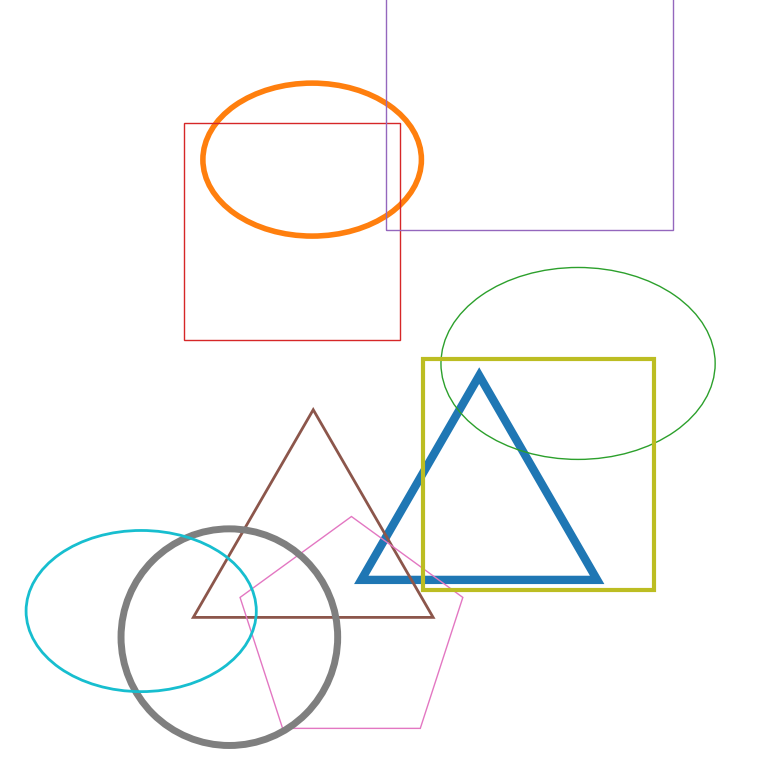[{"shape": "triangle", "thickness": 3, "radius": 0.88, "center": [0.622, 0.335]}, {"shape": "oval", "thickness": 2, "radius": 0.71, "center": [0.405, 0.793]}, {"shape": "oval", "thickness": 0.5, "radius": 0.89, "center": [0.751, 0.528]}, {"shape": "square", "thickness": 0.5, "radius": 0.7, "center": [0.379, 0.699]}, {"shape": "square", "thickness": 0.5, "radius": 0.93, "center": [0.688, 0.888]}, {"shape": "triangle", "thickness": 1, "radius": 0.9, "center": [0.407, 0.288]}, {"shape": "pentagon", "thickness": 0.5, "radius": 0.76, "center": [0.456, 0.177]}, {"shape": "circle", "thickness": 2.5, "radius": 0.7, "center": [0.298, 0.173]}, {"shape": "square", "thickness": 1.5, "radius": 0.75, "center": [0.699, 0.384]}, {"shape": "oval", "thickness": 1, "radius": 0.75, "center": [0.183, 0.206]}]